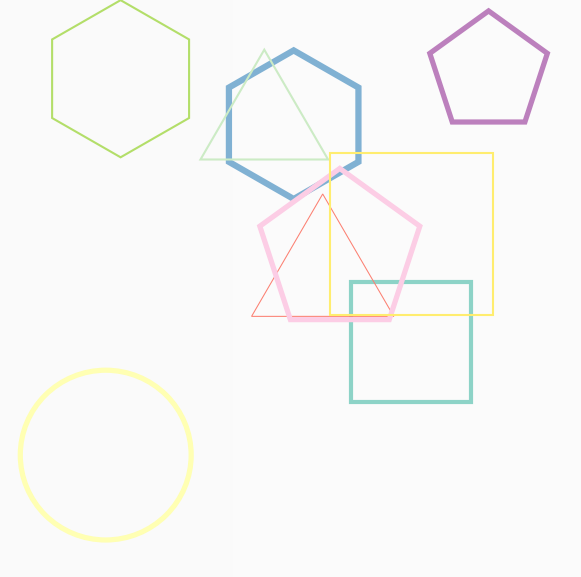[{"shape": "square", "thickness": 2, "radius": 0.52, "center": [0.707, 0.407]}, {"shape": "circle", "thickness": 2.5, "radius": 0.73, "center": [0.182, 0.211]}, {"shape": "triangle", "thickness": 0.5, "radius": 0.71, "center": [0.555, 0.522]}, {"shape": "hexagon", "thickness": 3, "radius": 0.64, "center": [0.505, 0.783]}, {"shape": "hexagon", "thickness": 1, "radius": 0.68, "center": [0.207, 0.863]}, {"shape": "pentagon", "thickness": 2.5, "radius": 0.72, "center": [0.585, 0.563]}, {"shape": "pentagon", "thickness": 2.5, "radius": 0.53, "center": [0.841, 0.874]}, {"shape": "triangle", "thickness": 1, "radius": 0.63, "center": [0.455, 0.786]}, {"shape": "square", "thickness": 1, "radius": 0.7, "center": [0.708, 0.594]}]